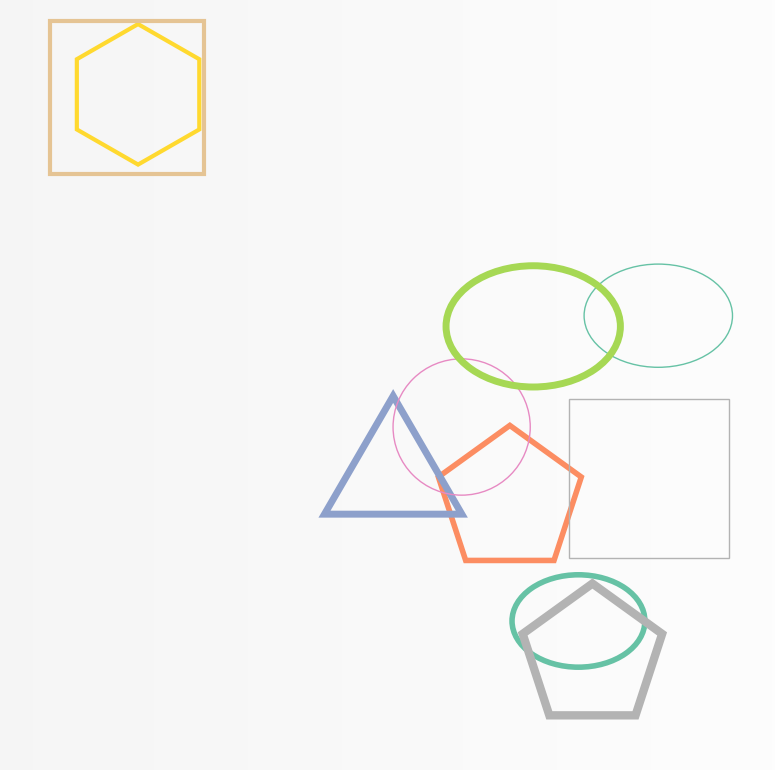[{"shape": "oval", "thickness": 0.5, "radius": 0.48, "center": [0.849, 0.59]}, {"shape": "oval", "thickness": 2, "radius": 0.43, "center": [0.746, 0.194]}, {"shape": "pentagon", "thickness": 2, "radius": 0.48, "center": [0.658, 0.351]}, {"shape": "triangle", "thickness": 2.5, "radius": 0.51, "center": [0.507, 0.383]}, {"shape": "circle", "thickness": 0.5, "radius": 0.44, "center": [0.596, 0.445]}, {"shape": "oval", "thickness": 2.5, "radius": 0.56, "center": [0.688, 0.576]}, {"shape": "hexagon", "thickness": 1.5, "radius": 0.46, "center": [0.178, 0.877]}, {"shape": "square", "thickness": 1.5, "radius": 0.5, "center": [0.164, 0.874]}, {"shape": "pentagon", "thickness": 3, "radius": 0.47, "center": [0.764, 0.148]}, {"shape": "square", "thickness": 0.5, "radius": 0.52, "center": [0.837, 0.379]}]